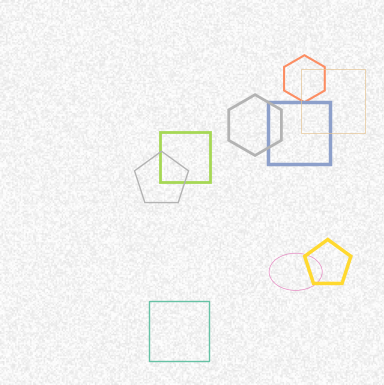[{"shape": "square", "thickness": 1, "radius": 0.39, "center": [0.464, 0.139]}, {"shape": "hexagon", "thickness": 1.5, "radius": 0.31, "center": [0.791, 0.795]}, {"shape": "square", "thickness": 2.5, "radius": 0.4, "center": [0.777, 0.654]}, {"shape": "oval", "thickness": 0.5, "radius": 0.34, "center": [0.768, 0.294]}, {"shape": "square", "thickness": 2, "radius": 0.33, "center": [0.48, 0.592]}, {"shape": "pentagon", "thickness": 2.5, "radius": 0.32, "center": [0.851, 0.315]}, {"shape": "square", "thickness": 0.5, "radius": 0.42, "center": [0.865, 0.737]}, {"shape": "pentagon", "thickness": 1, "radius": 0.37, "center": [0.42, 0.533]}, {"shape": "hexagon", "thickness": 2, "radius": 0.39, "center": [0.663, 0.675]}]